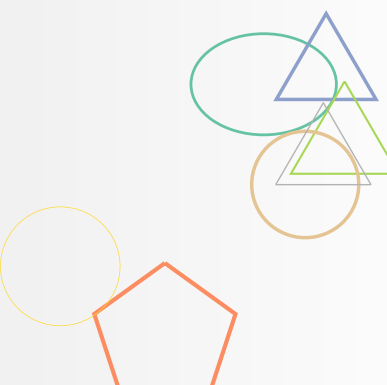[{"shape": "oval", "thickness": 2, "radius": 0.94, "center": [0.68, 0.781]}, {"shape": "pentagon", "thickness": 3, "radius": 0.96, "center": [0.426, 0.125]}, {"shape": "triangle", "thickness": 2.5, "radius": 0.74, "center": [0.842, 0.816]}, {"shape": "triangle", "thickness": 1.5, "radius": 0.8, "center": [0.889, 0.629]}, {"shape": "circle", "thickness": 0.5, "radius": 0.77, "center": [0.156, 0.308]}, {"shape": "circle", "thickness": 2.5, "radius": 0.69, "center": [0.788, 0.521]}, {"shape": "triangle", "thickness": 1, "radius": 0.71, "center": [0.834, 0.591]}]